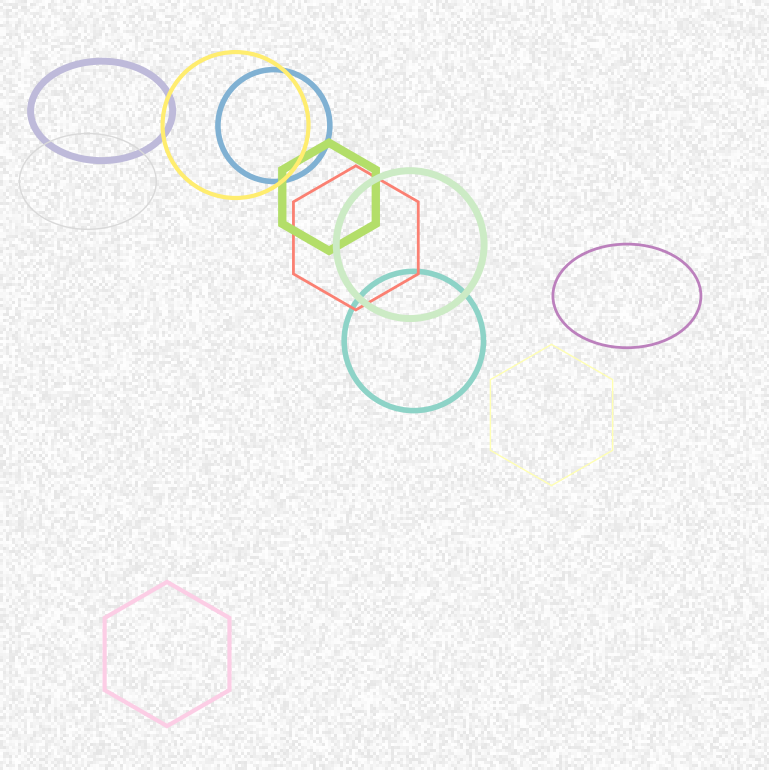[{"shape": "circle", "thickness": 2, "radius": 0.45, "center": [0.537, 0.557]}, {"shape": "hexagon", "thickness": 0.5, "radius": 0.46, "center": [0.716, 0.461]}, {"shape": "oval", "thickness": 2.5, "radius": 0.46, "center": [0.132, 0.856]}, {"shape": "hexagon", "thickness": 1, "radius": 0.47, "center": [0.462, 0.691]}, {"shape": "circle", "thickness": 2, "radius": 0.36, "center": [0.356, 0.837]}, {"shape": "hexagon", "thickness": 3, "radius": 0.35, "center": [0.427, 0.744]}, {"shape": "hexagon", "thickness": 1.5, "radius": 0.47, "center": [0.217, 0.151]}, {"shape": "oval", "thickness": 0.5, "radius": 0.44, "center": [0.114, 0.764]}, {"shape": "oval", "thickness": 1, "radius": 0.48, "center": [0.814, 0.616]}, {"shape": "circle", "thickness": 2.5, "radius": 0.48, "center": [0.533, 0.682]}, {"shape": "circle", "thickness": 1.5, "radius": 0.47, "center": [0.306, 0.838]}]